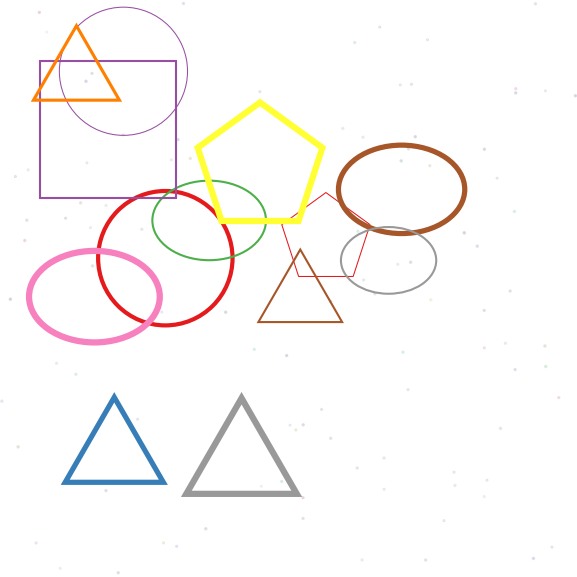[{"shape": "pentagon", "thickness": 0.5, "radius": 0.4, "center": [0.564, 0.585]}, {"shape": "circle", "thickness": 2, "radius": 0.58, "center": [0.286, 0.552]}, {"shape": "triangle", "thickness": 2.5, "radius": 0.49, "center": [0.198, 0.213]}, {"shape": "oval", "thickness": 1, "radius": 0.49, "center": [0.362, 0.617]}, {"shape": "circle", "thickness": 0.5, "radius": 0.55, "center": [0.214, 0.876]}, {"shape": "square", "thickness": 1, "radius": 0.59, "center": [0.187, 0.775]}, {"shape": "triangle", "thickness": 1.5, "radius": 0.43, "center": [0.132, 0.869]}, {"shape": "pentagon", "thickness": 3, "radius": 0.57, "center": [0.45, 0.708]}, {"shape": "triangle", "thickness": 1, "radius": 0.42, "center": [0.52, 0.483]}, {"shape": "oval", "thickness": 2.5, "radius": 0.55, "center": [0.695, 0.671]}, {"shape": "oval", "thickness": 3, "radius": 0.57, "center": [0.163, 0.485]}, {"shape": "triangle", "thickness": 3, "radius": 0.55, "center": [0.418, 0.199]}, {"shape": "oval", "thickness": 1, "radius": 0.41, "center": [0.673, 0.548]}]